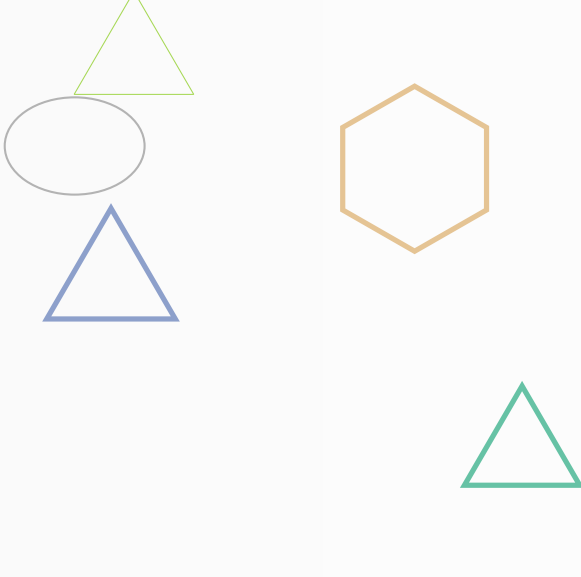[{"shape": "triangle", "thickness": 2.5, "radius": 0.57, "center": [0.898, 0.216]}, {"shape": "triangle", "thickness": 2.5, "radius": 0.64, "center": [0.191, 0.511]}, {"shape": "triangle", "thickness": 0.5, "radius": 0.59, "center": [0.23, 0.895]}, {"shape": "hexagon", "thickness": 2.5, "radius": 0.71, "center": [0.713, 0.707]}, {"shape": "oval", "thickness": 1, "radius": 0.6, "center": [0.128, 0.746]}]